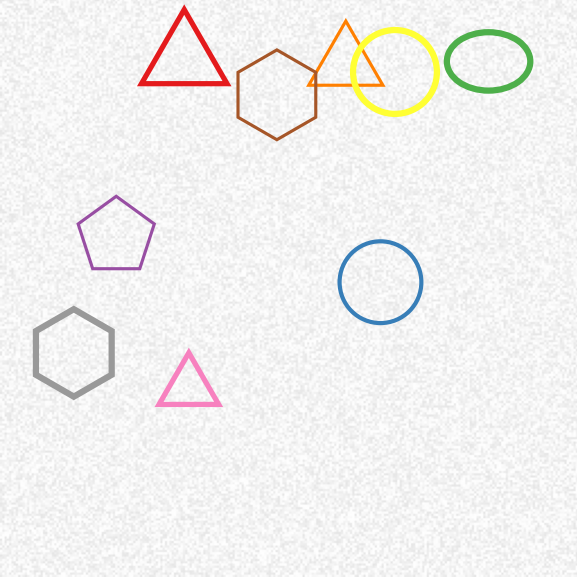[{"shape": "triangle", "thickness": 2.5, "radius": 0.43, "center": [0.319, 0.897]}, {"shape": "circle", "thickness": 2, "radius": 0.35, "center": [0.659, 0.51]}, {"shape": "oval", "thickness": 3, "radius": 0.36, "center": [0.846, 0.893]}, {"shape": "pentagon", "thickness": 1.5, "radius": 0.35, "center": [0.201, 0.59]}, {"shape": "triangle", "thickness": 1.5, "radius": 0.37, "center": [0.599, 0.889]}, {"shape": "circle", "thickness": 3, "radius": 0.36, "center": [0.684, 0.875]}, {"shape": "hexagon", "thickness": 1.5, "radius": 0.39, "center": [0.479, 0.835]}, {"shape": "triangle", "thickness": 2.5, "radius": 0.3, "center": [0.327, 0.329]}, {"shape": "hexagon", "thickness": 3, "radius": 0.38, "center": [0.128, 0.388]}]